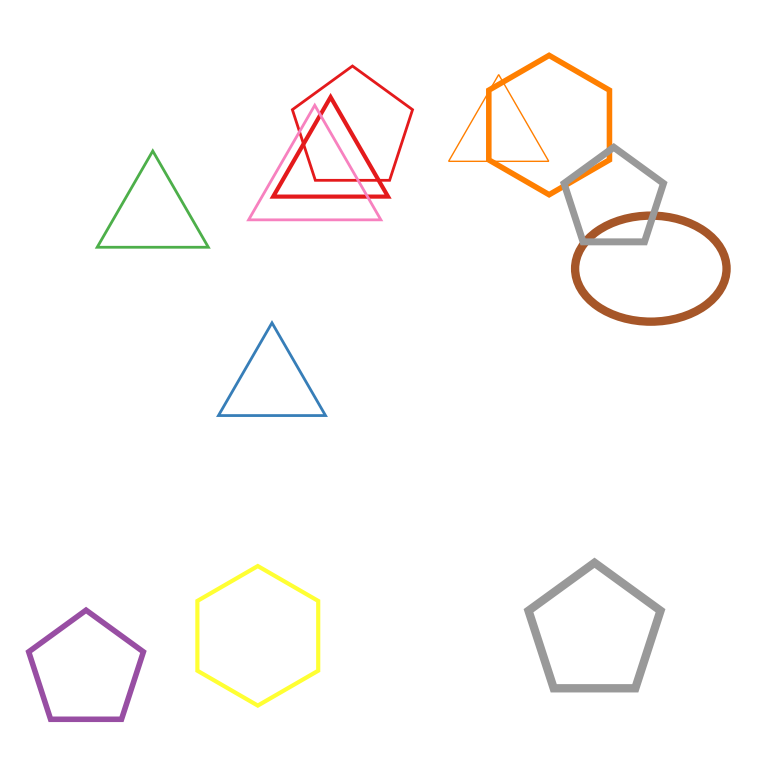[{"shape": "triangle", "thickness": 1.5, "radius": 0.43, "center": [0.429, 0.788]}, {"shape": "pentagon", "thickness": 1, "radius": 0.41, "center": [0.458, 0.832]}, {"shape": "triangle", "thickness": 1, "radius": 0.4, "center": [0.353, 0.5]}, {"shape": "triangle", "thickness": 1, "radius": 0.42, "center": [0.198, 0.721]}, {"shape": "pentagon", "thickness": 2, "radius": 0.39, "center": [0.112, 0.129]}, {"shape": "triangle", "thickness": 0.5, "radius": 0.38, "center": [0.648, 0.828]}, {"shape": "hexagon", "thickness": 2, "radius": 0.45, "center": [0.713, 0.838]}, {"shape": "hexagon", "thickness": 1.5, "radius": 0.45, "center": [0.335, 0.174]}, {"shape": "oval", "thickness": 3, "radius": 0.49, "center": [0.845, 0.651]}, {"shape": "triangle", "thickness": 1, "radius": 0.5, "center": [0.409, 0.764]}, {"shape": "pentagon", "thickness": 2.5, "radius": 0.34, "center": [0.797, 0.741]}, {"shape": "pentagon", "thickness": 3, "radius": 0.45, "center": [0.772, 0.179]}]